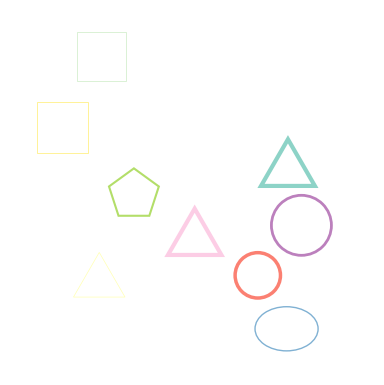[{"shape": "triangle", "thickness": 3, "radius": 0.4, "center": [0.748, 0.557]}, {"shape": "triangle", "thickness": 0.5, "radius": 0.39, "center": [0.258, 0.267]}, {"shape": "circle", "thickness": 2.5, "radius": 0.29, "center": [0.67, 0.285]}, {"shape": "oval", "thickness": 1, "radius": 0.41, "center": [0.744, 0.146]}, {"shape": "pentagon", "thickness": 1.5, "radius": 0.34, "center": [0.348, 0.495]}, {"shape": "triangle", "thickness": 3, "radius": 0.4, "center": [0.506, 0.378]}, {"shape": "circle", "thickness": 2, "radius": 0.39, "center": [0.783, 0.415]}, {"shape": "square", "thickness": 0.5, "radius": 0.32, "center": [0.264, 0.853]}, {"shape": "square", "thickness": 0.5, "radius": 0.33, "center": [0.163, 0.668]}]